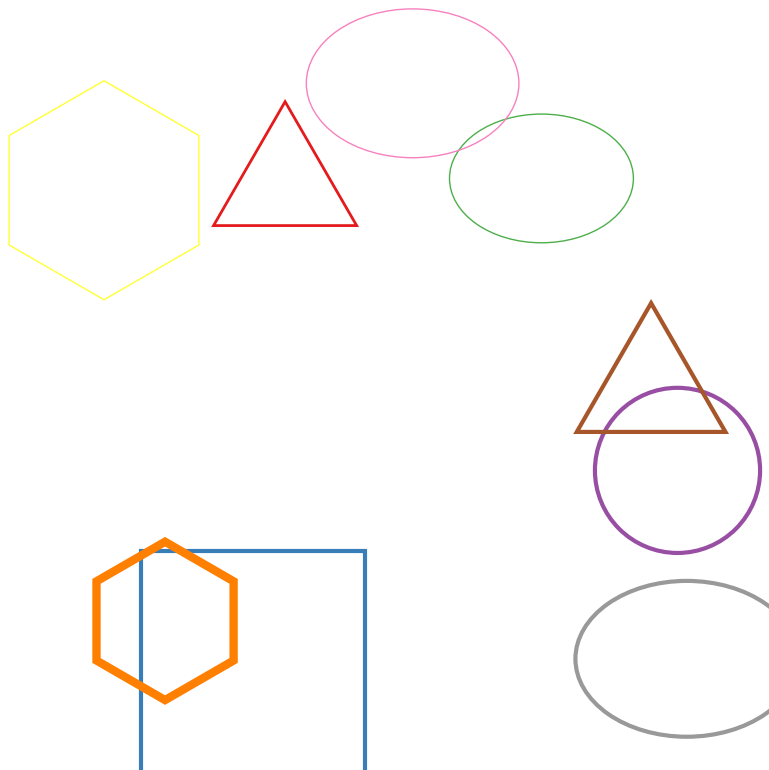[{"shape": "triangle", "thickness": 1, "radius": 0.54, "center": [0.37, 0.761]}, {"shape": "square", "thickness": 1.5, "radius": 0.73, "center": [0.329, 0.138]}, {"shape": "oval", "thickness": 0.5, "radius": 0.6, "center": [0.703, 0.768]}, {"shape": "circle", "thickness": 1.5, "radius": 0.54, "center": [0.88, 0.389]}, {"shape": "hexagon", "thickness": 3, "radius": 0.51, "center": [0.214, 0.194]}, {"shape": "hexagon", "thickness": 0.5, "radius": 0.71, "center": [0.135, 0.753]}, {"shape": "triangle", "thickness": 1.5, "radius": 0.56, "center": [0.846, 0.495]}, {"shape": "oval", "thickness": 0.5, "radius": 0.69, "center": [0.536, 0.892]}, {"shape": "oval", "thickness": 1.5, "radius": 0.72, "center": [0.892, 0.144]}]